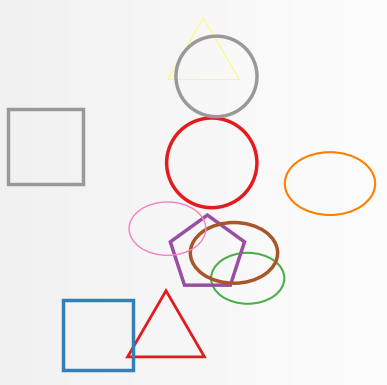[{"shape": "triangle", "thickness": 2, "radius": 0.57, "center": [0.428, 0.13]}, {"shape": "circle", "thickness": 2.5, "radius": 0.58, "center": [0.546, 0.577]}, {"shape": "square", "thickness": 2.5, "radius": 0.45, "center": [0.253, 0.13]}, {"shape": "oval", "thickness": 1.5, "radius": 0.47, "center": [0.639, 0.277]}, {"shape": "pentagon", "thickness": 2.5, "radius": 0.5, "center": [0.535, 0.341]}, {"shape": "oval", "thickness": 1.5, "radius": 0.58, "center": [0.852, 0.523]}, {"shape": "triangle", "thickness": 0.5, "radius": 0.53, "center": [0.525, 0.847]}, {"shape": "oval", "thickness": 2.5, "radius": 0.56, "center": [0.604, 0.343]}, {"shape": "oval", "thickness": 1, "radius": 0.5, "center": [0.432, 0.406]}, {"shape": "circle", "thickness": 2.5, "radius": 0.52, "center": [0.559, 0.802]}, {"shape": "square", "thickness": 2.5, "radius": 0.49, "center": [0.118, 0.62]}]